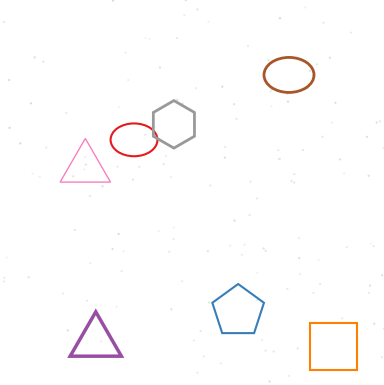[{"shape": "oval", "thickness": 1.5, "radius": 0.3, "center": [0.348, 0.637]}, {"shape": "pentagon", "thickness": 1.5, "radius": 0.35, "center": [0.619, 0.192]}, {"shape": "triangle", "thickness": 2.5, "radius": 0.38, "center": [0.249, 0.113]}, {"shape": "square", "thickness": 1.5, "radius": 0.3, "center": [0.866, 0.1]}, {"shape": "oval", "thickness": 2, "radius": 0.32, "center": [0.751, 0.805]}, {"shape": "triangle", "thickness": 1, "radius": 0.38, "center": [0.222, 0.565]}, {"shape": "hexagon", "thickness": 2, "radius": 0.31, "center": [0.452, 0.677]}]